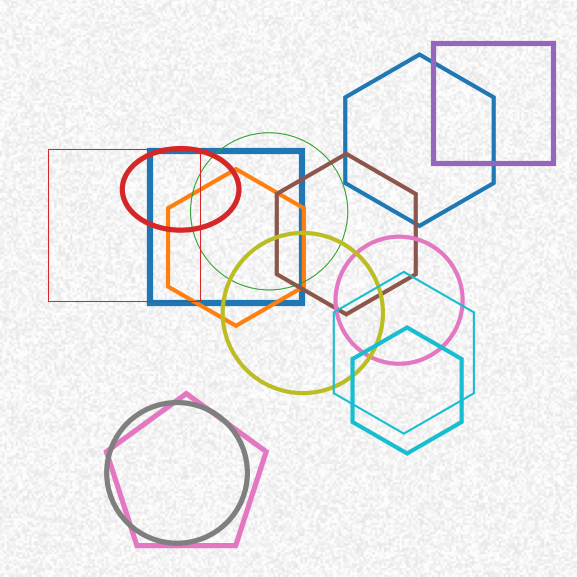[{"shape": "square", "thickness": 3, "radius": 0.66, "center": [0.391, 0.605]}, {"shape": "hexagon", "thickness": 2, "radius": 0.74, "center": [0.726, 0.756]}, {"shape": "hexagon", "thickness": 2, "radius": 0.68, "center": [0.409, 0.571]}, {"shape": "circle", "thickness": 0.5, "radius": 0.68, "center": [0.466, 0.633]}, {"shape": "square", "thickness": 0.5, "radius": 0.66, "center": [0.215, 0.61]}, {"shape": "oval", "thickness": 2.5, "radius": 0.5, "center": [0.313, 0.671]}, {"shape": "square", "thickness": 2.5, "radius": 0.52, "center": [0.854, 0.82]}, {"shape": "hexagon", "thickness": 2, "radius": 0.69, "center": [0.6, 0.594]}, {"shape": "pentagon", "thickness": 2.5, "radius": 0.73, "center": [0.323, 0.172]}, {"shape": "circle", "thickness": 2, "radius": 0.55, "center": [0.691, 0.479]}, {"shape": "circle", "thickness": 2.5, "radius": 0.61, "center": [0.307, 0.18]}, {"shape": "circle", "thickness": 2, "radius": 0.69, "center": [0.524, 0.457]}, {"shape": "hexagon", "thickness": 1, "radius": 0.7, "center": [0.699, 0.388]}, {"shape": "hexagon", "thickness": 2, "radius": 0.55, "center": [0.705, 0.323]}]